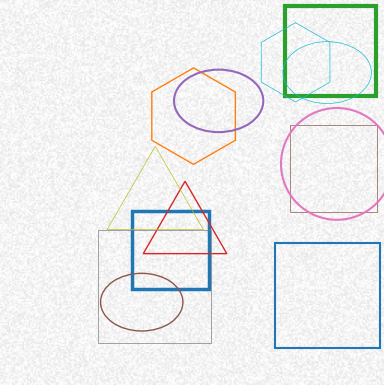[{"shape": "square", "thickness": 1.5, "radius": 0.69, "center": [0.851, 0.233]}, {"shape": "square", "thickness": 2.5, "radius": 0.5, "center": [0.443, 0.351]}, {"shape": "hexagon", "thickness": 1, "radius": 0.63, "center": [0.503, 0.698]}, {"shape": "square", "thickness": 3, "radius": 0.59, "center": [0.858, 0.867]}, {"shape": "triangle", "thickness": 1, "radius": 0.63, "center": [0.481, 0.404]}, {"shape": "oval", "thickness": 1.5, "radius": 0.58, "center": [0.568, 0.738]}, {"shape": "square", "thickness": 0.5, "radius": 0.57, "center": [0.865, 0.563]}, {"shape": "oval", "thickness": 1, "radius": 0.53, "center": [0.368, 0.215]}, {"shape": "circle", "thickness": 1.5, "radius": 0.73, "center": [0.875, 0.574]}, {"shape": "square", "thickness": 0.5, "radius": 0.73, "center": [0.401, 0.256]}, {"shape": "triangle", "thickness": 0.5, "radius": 0.72, "center": [0.403, 0.476]}, {"shape": "oval", "thickness": 0.5, "radius": 0.57, "center": [0.85, 0.812]}, {"shape": "hexagon", "thickness": 0.5, "radius": 0.52, "center": [0.768, 0.838]}]